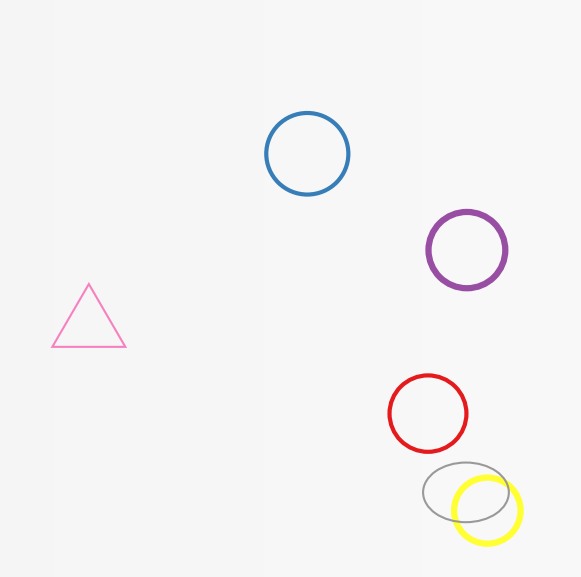[{"shape": "circle", "thickness": 2, "radius": 0.33, "center": [0.736, 0.283]}, {"shape": "circle", "thickness": 2, "radius": 0.35, "center": [0.529, 0.733]}, {"shape": "circle", "thickness": 3, "radius": 0.33, "center": [0.803, 0.566]}, {"shape": "circle", "thickness": 3, "radius": 0.29, "center": [0.838, 0.115]}, {"shape": "triangle", "thickness": 1, "radius": 0.36, "center": [0.153, 0.435]}, {"shape": "oval", "thickness": 1, "radius": 0.37, "center": [0.802, 0.147]}]